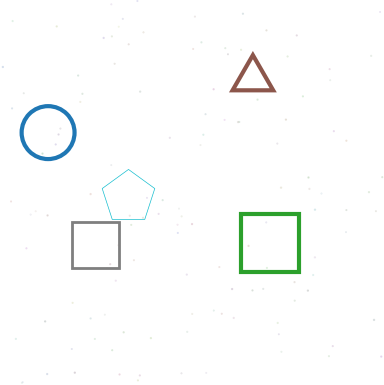[{"shape": "circle", "thickness": 3, "radius": 0.34, "center": [0.125, 0.656]}, {"shape": "square", "thickness": 3, "radius": 0.38, "center": [0.701, 0.369]}, {"shape": "triangle", "thickness": 3, "radius": 0.3, "center": [0.657, 0.796]}, {"shape": "square", "thickness": 2, "radius": 0.3, "center": [0.249, 0.363]}, {"shape": "pentagon", "thickness": 0.5, "radius": 0.36, "center": [0.334, 0.488]}]